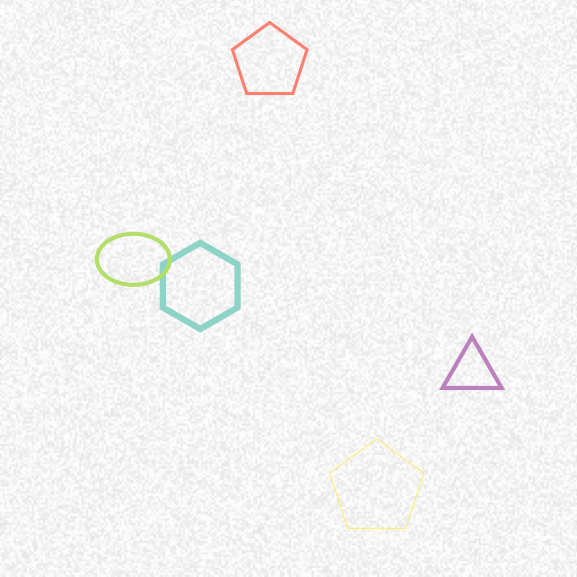[{"shape": "hexagon", "thickness": 3, "radius": 0.37, "center": [0.347, 0.504]}, {"shape": "pentagon", "thickness": 1.5, "radius": 0.34, "center": [0.467, 0.892]}, {"shape": "oval", "thickness": 2, "radius": 0.32, "center": [0.231, 0.55]}, {"shape": "triangle", "thickness": 2, "radius": 0.3, "center": [0.817, 0.357]}, {"shape": "pentagon", "thickness": 0.5, "radius": 0.43, "center": [0.652, 0.154]}]